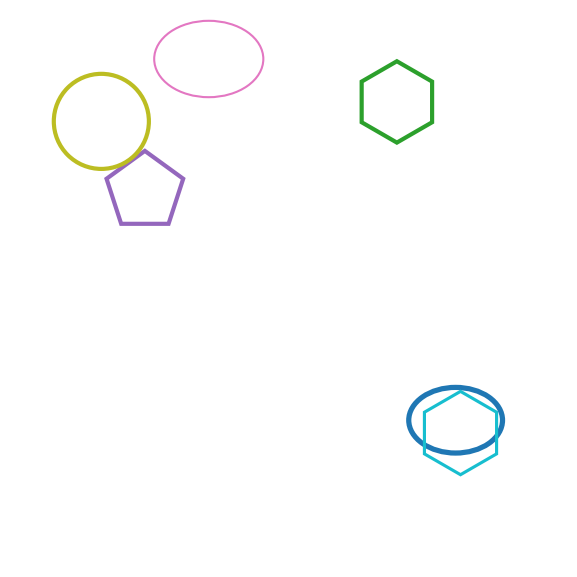[{"shape": "oval", "thickness": 2.5, "radius": 0.41, "center": [0.789, 0.271]}, {"shape": "hexagon", "thickness": 2, "radius": 0.35, "center": [0.687, 0.823]}, {"shape": "pentagon", "thickness": 2, "radius": 0.35, "center": [0.251, 0.668]}, {"shape": "oval", "thickness": 1, "radius": 0.47, "center": [0.361, 0.897]}, {"shape": "circle", "thickness": 2, "radius": 0.41, "center": [0.175, 0.789]}, {"shape": "hexagon", "thickness": 1.5, "radius": 0.36, "center": [0.797, 0.249]}]